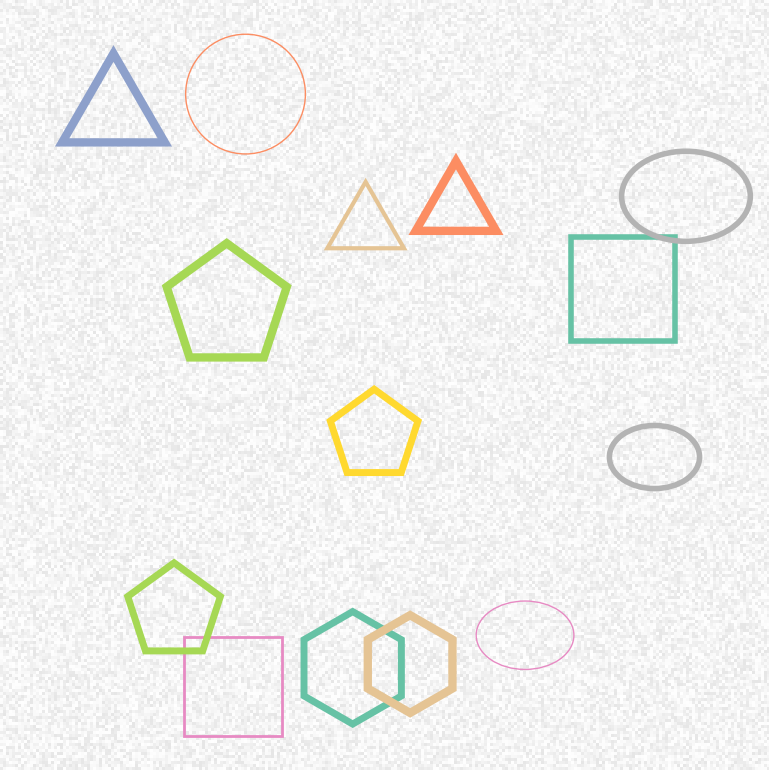[{"shape": "hexagon", "thickness": 2.5, "radius": 0.37, "center": [0.458, 0.133]}, {"shape": "square", "thickness": 2, "radius": 0.34, "center": [0.809, 0.625]}, {"shape": "circle", "thickness": 0.5, "radius": 0.39, "center": [0.319, 0.878]}, {"shape": "triangle", "thickness": 3, "radius": 0.3, "center": [0.592, 0.73]}, {"shape": "triangle", "thickness": 3, "radius": 0.38, "center": [0.147, 0.854]}, {"shape": "square", "thickness": 1, "radius": 0.32, "center": [0.303, 0.108]}, {"shape": "oval", "thickness": 0.5, "radius": 0.32, "center": [0.682, 0.175]}, {"shape": "pentagon", "thickness": 3, "radius": 0.41, "center": [0.294, 0.602]}, {"shape": "pentagon", "thickness": 2.5, "radius": 0.32, "center": [0.226, 0.206]}, {"shape": "pentagon", "thickness": 2.5, "radius": 0.3, "center": [0.486, 0.435]}, {"shape": "triangle", "thickness": 1.5, "radius": 0.29, "center": [0.475, 0.706]}, {"shape": "hexagon", "thickness": 3, "radius": 0.32, "center": [0.533, 0.138]}, {"shape": "oval", "thickness": 2, "radius": 0.42, "center": [0.891, 0.745]}, {"shape": "oval", "thickness": 2, "radius": 0.29, "center": [0.85, 0.406]}]